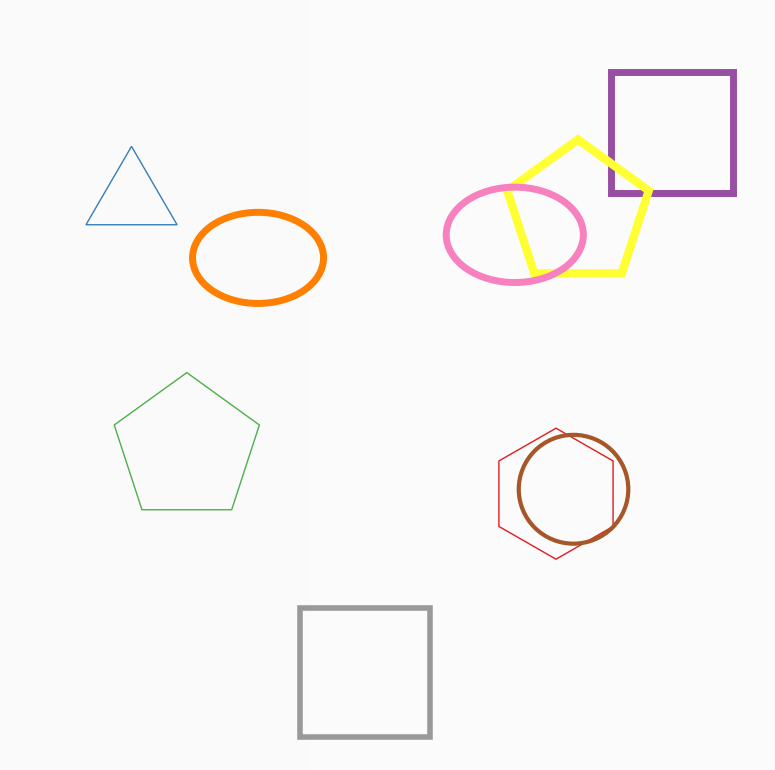[{"shape": "hexagon", "thickness": 0.5, "radius": 0.43, "center": [0.717, 0.359]}, {"shape": "triangle", "thickness": 0.5, "radius": 0.34, "center": [0.17, 0.742]}, {"shape": "pentagon", "thickness": 0.5, "radius": 0.49, "center": [0.241, 0.418]}, {"shape": "square", "thickness": 2.5, "radius": 0.39, "center": [0.867, 0.827]}, {"shape": "oval", "thickness": 2.5, "radius": 0.42, "center": [0.333, 0.665]}, {"shape": "pentagon", "thickness": 3, "radius": 0.48, "center": [0.746, 0.723]}, {"shape": "circle", "thickness": 1.5, "radius": 0.35, "center": [0.74, 0.365]}, {"shape": "oval", "thickness": 2.5, "radius": 0.44, "center": [0.664, 0.695]}, {"shape": "square", "thickness": 2, "radius": 0.42, "center": [0.471, 0.127]}]